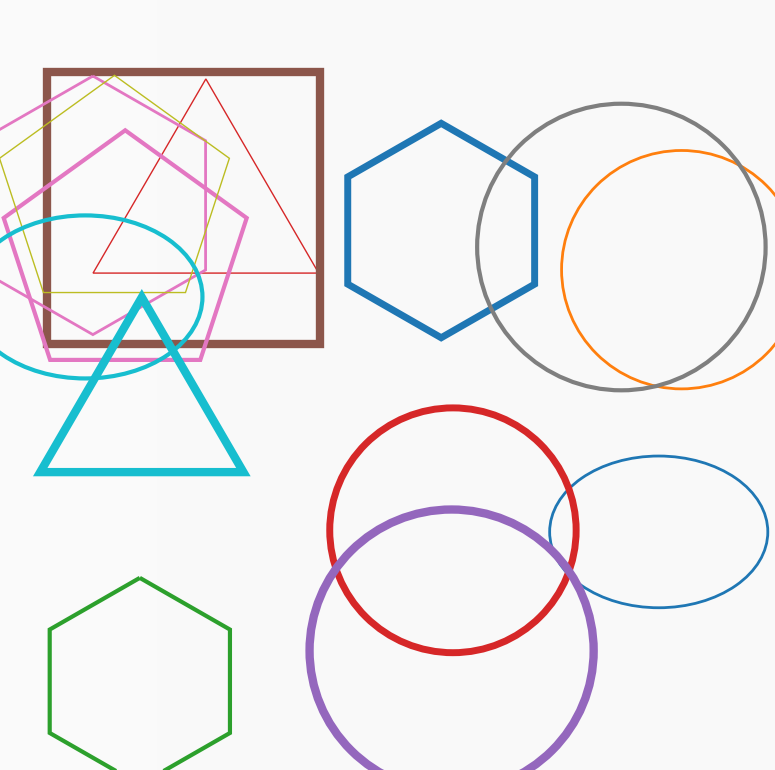[{"shape": "hexagon", "thickness": 2.5, "radius": 0.7, "center": [0.569, 0.701]}, {"shape": "oval", "thickness": 1, "radius": 0.7, "center": [0.85, 0.309]}, {"shape": "circle", "thickness": 1, "radius": 0.77, "center": [0.879, 0.65]}, {"shape": "hexagon", "thickness": 1.5, "radius": 0.67, "center": [0.18, 0.115]}, {"shape": "circle", "thickness": 2.5, "radius": 0.79, "center": [0.584, 0.311]}, {"shape": "triangle", "thickness": 0.5, "radius": 0.84, "center": [0.266, 0.729]}, {"shape": "circle", "thickness": 3, "radius": 0.92, "center": [0.583, 0.155]}, {"shape": "square", "thickness": 3, "radius": 0.88, "center": [0.237, 0.73]}, {"shape": "pentagon", "thickness": 1.5, "radius": 0.82, "center": [0.162, 0.666]}, {"shape": "hexagon", "thickness": 1, "radius": 0.84, "center": [0.12, 0.733]}, {"shape": "circle", "thickness": 1.5, "radius": 0.93, "center": [0.802, 0.679]}, {"shape": "pentagon", "thickness": 0.5, "radius": 0.78, "center": [0.148, 0.746]}, {"shape": "oval", "thickness": 1.5, "radius": 0.76, "center": [0.11, 0.614]}, {"shape": "triangle", "thickness": 3, "radius": 0.76, "center": [0.183, 0.463]}]